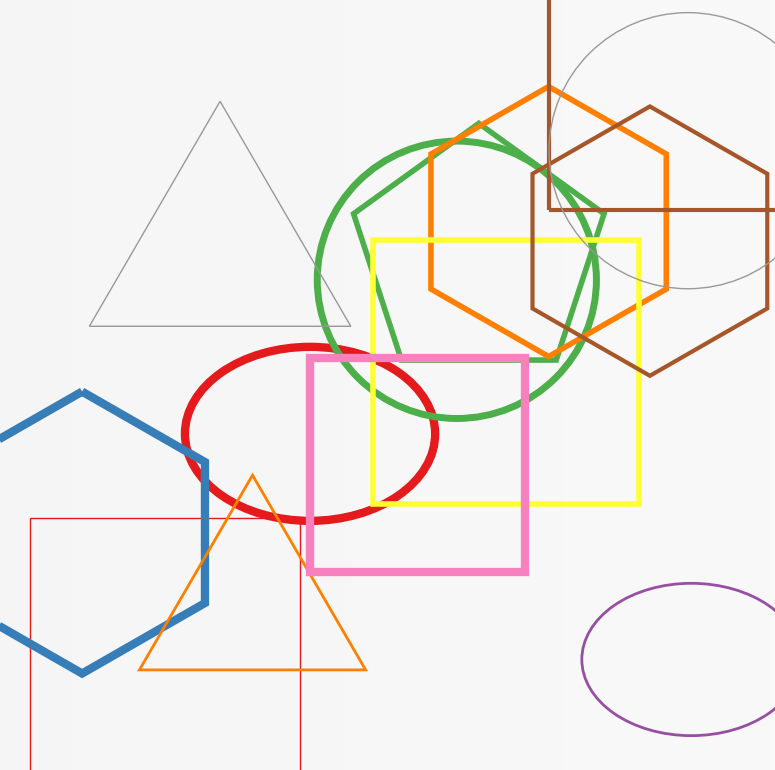[{"shape": "oval", "thickness": 3, "radius": 0.81, "center": [0.4, 0.437]}, {"shape": "square", "thickness": 0.5, "radius": 0.87, "center": [0.213, 0.152]}, {"shape": "hexagon", "thickness": 3, "radius": 0.92, "center": [0.106, 0.308]}, {"shape": "circle", "thickness": 2.5, "radius": 0.9, "center": [0.589, 0.637]}, {"shape": "pentagon", "thickness": 2, "radius": 0.85, "center": [0.618, 0.67]}, {"shape": "oval", "thickness": 1, "radius": 0.71, "center": [0.892, 0.144]}, {"shape": "hexagon", "thickness": 2, "radius": 0.88, "center": [0.708, 0.712]}, {"shape": "triangle", "thickness": 1, "radius": 0.84, "center": [0.326, 0.214]}, {"shape": "square", "thickness": 2, "radius": 0.86, "center": [0.653, 0.517]}, {"shape": "hexagon", "thickness": 1.5, "radius": 0.87, "center": [0.839, 0.687]}, {"shape": "square", "thickness": 1.5, "radius": 0.74, "center": [0.855, 0.875]}, {"shape": "square", "thickness": 3, "radius": 0.69, "center": [0.539, 0.396]}, {"shape": "circle", "thickness": 0.5, "radius": 0.9, "center": [0.888, 0.804]}, {"shape": "triangle", "thickness": 0.5, "radius": 0.97, "center": [0.284, 0.674]}]